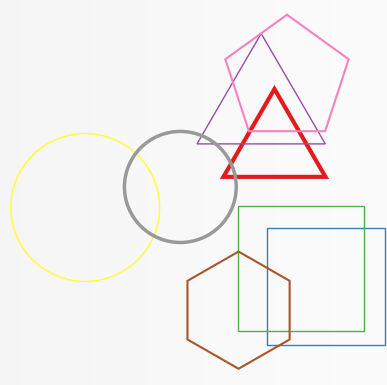[{"shape": "triangle", "thickness": 3, "radius": 0.76, "center": [0.708, 0.617]}, {"shape": "square", "thickness": 1, "radius": 0.76, "center": [0.842, 0.256]}, {"shape": "square", "thickness": 1, "radius": 0.81, "center": [0.778, 0.302]}, {"shape": "triangle", "thickness": 1, "radius": 0.96, "center": [0.674, 0.722]}, {"shape": "circle", "thickness": 1, "radius": 0.96, "center": [0.22, 0.461]}, {"shape": "hexagon", "thickness": 1.5, "radius": 0.76, "center": [0.616, 0.194]}, {"shape": "pentagon", "thickness": 1.5, "radius": 0.84, "center": [0.741, 0.795]}, {"shape": "circle", "thickness": 2.5, "radius": 0.72, "center": [0.465, 0.514]}]